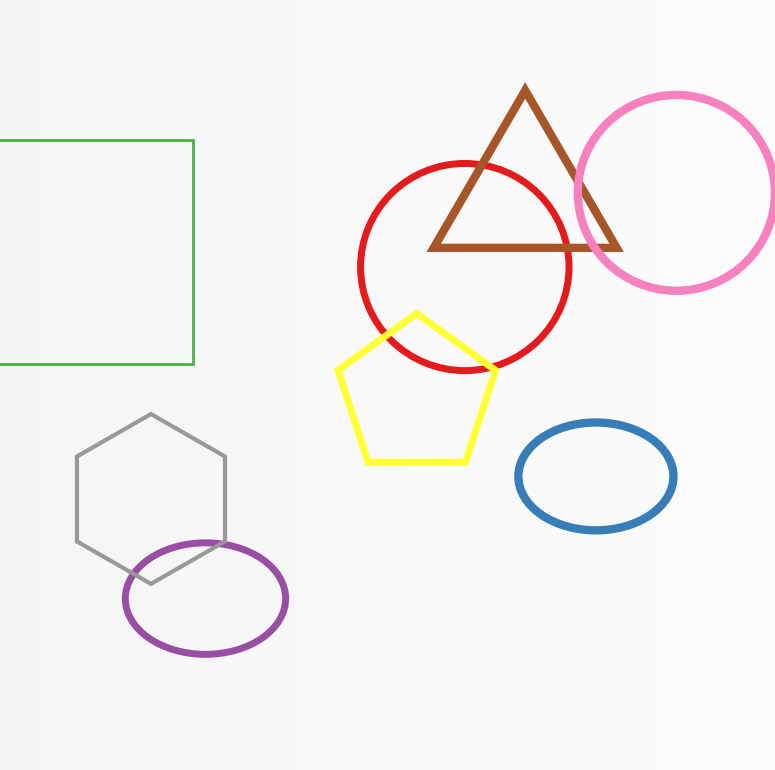[{"shape": "circle", "thickness": 2.5, "radius": 0.67, "center": [0.6, 0.653]}, {"shape": "oval", "thickness": 3, "radius": 0.5, "center": [0.769, 0.381]}, {"shape": "square", "thickness": 1, "radius": 0.73, "center": [0.103, 0.673]}, {"shape": "oval", "thickness": 2.5, "radius": 0.52, "center": [0.265, 0.223]}, {"shape": "pentagon", "thickness": 2.5, "radius": 0.53, "center": [0.538, 0.486]}, {"shape": "triangle", "thickness": 3, "radius": 0.68, "center": [0.678, 0.746]}, {"shape": "circle", "thickness": 3, "radius": 0.64, "center": [0.873, 0.75]}, {"shape": "hexagon", "thickness": 1.5, "radius": 0.55, "center": [0.195, 0.352]}]